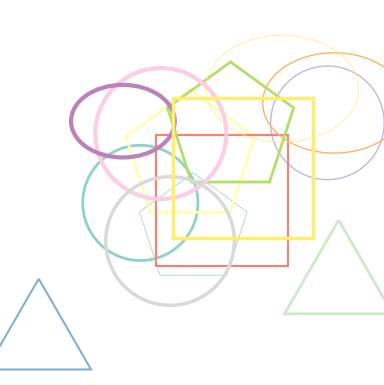[{"shape": "circle", "thickness": 2, "radius": 0.75, "center": [0.364, 0.473]}, {"shape": "pentagon", "thickness": 0.5, "radius": 0.73, "center": [0.502, 0.404]}, {"shape": "pentagon", "thickness": 2, "radius": 0.88, "center": [0.494, 0.591]}, {"shape": "circle", "thickness": 1, "radius": 0.74, "center": [0.85, 0.681]}, {"shape": "square", "thickness": 1.5, "radius": 0.85, "center": [0.576, 0.479]}, {"shape": "triangle", "thickness": 1.5, "radius": 0.79, "center": [0.1, 0.119]}, {"shape": "oval", "thickness": 1, "radius": 0.93, "center": [0.868, 0.733]}, {"shape": "pentagon", "thickness": 2, "radius": 0.86, "center": [0.599, 0.667]}, {"shape": "circle", "thickness": 3, "radius": 0.85, "center": [0.418, 0.653]}, {"shape": "circle", "thickness": 2.5, "radius": 0.83, "center": [0.442, 0.374]}, {"shape": "oval", "thickness": 3, "radius": 0.67, "center": [0.319, 0.685]}, {"shape": "triangle", "thickness": 2, "radius": 0.81, "center": [0.88, 0.266]}, {"shape": "square", "thickness": 2.5, "radius": 0.91, "center": [0.631, 0.563]}, {"shape": "oval", "thickness": 0.5, "radius": 0.99, "center": [0.733, 0.77]}]